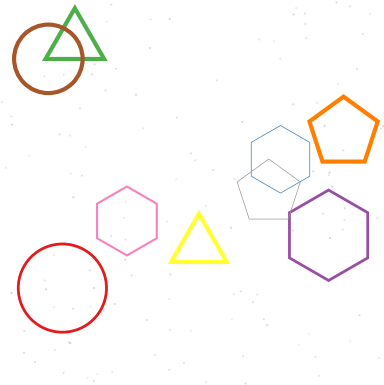[{"shape": "circle", "thickness": 2, "radius": 0.57, "center": [0.162, 0.252]}, {"shape": "hexagon", "thickness": 0.5, "radius": 0.44, "center": [0.729, 0.586]}, {"shape": "triangle", "thickness": 3, "radius": 0.44, "center": [0.194, 0.891]}, {"shape": "hexagon", "thickness": 2, "radius": 0.59, "center": [0.853, 0.389]}, {"shape": "pentagon", "thickness": 3, "radius": 0.47, "center": [0.892, 0.656]}, {"shape": "triangle", "thickness": 3, "radius": 0.42, "center": [0.517, 0.361]}, {"shape": "circle", "thickness": 3, "radius": 0.44, "center": [0.126, 0.847]}, {"shape": "hexagon", "thickness": 1.5, "radius": 0.45, "center": [0.33, 0.426]}, {"shape": "pentagon", "thickness": 0.5, "radius": 0.43, "center": [0.698, 0.501]}]